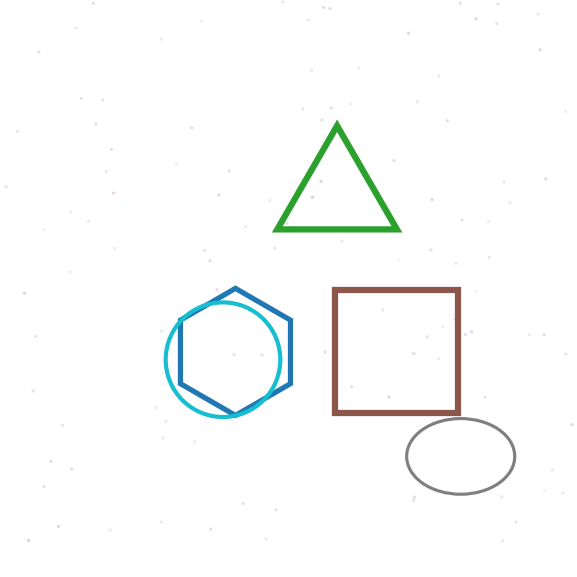[{"shape": "hexagon", "thickness": 2.5, "radius": 0.55, "center": [0.408, 0.39]}, {"shape": "triangle", "thickness": 3, "radius": 0.6, "center": [0.584, 0.662]}, {"shape": "square", "thickness": 3, "radius": 0.53, "center": [0.686, 0.39]}, {"shape": "oval", "thickness": 1.5, "radius": 0.47, "center": [0.798, 0.209]}, {"shape": "circle", "thickness": 2, "radius": 0.5, "center": [0.386, 0.376]}]